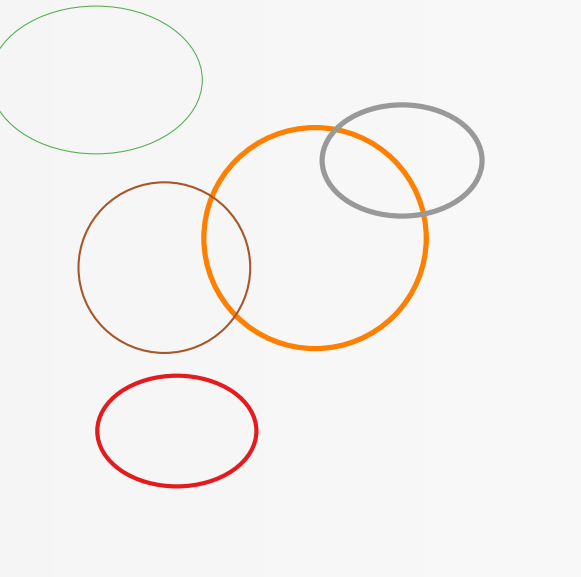[{"shape": "oval", "thickness": 2, "radius": 0.68, "center": [0.304, 0.253]}, {"shape": "oval", "thickness": 0.5, "radius": 0.91, "center": [0.165, 0.861]}, {"shape": "circle", "thickness": 2.5, "radius": 0.96, "center": [0.542, 0.587]}, {"shape": "circle", "thickness": 1, "radius": 0.74, "center": [0.283, 0.536]}, {"shape": "oval", "thickness": 2.5, "radius": 0.69, "center": [0.692, 0.721]}]